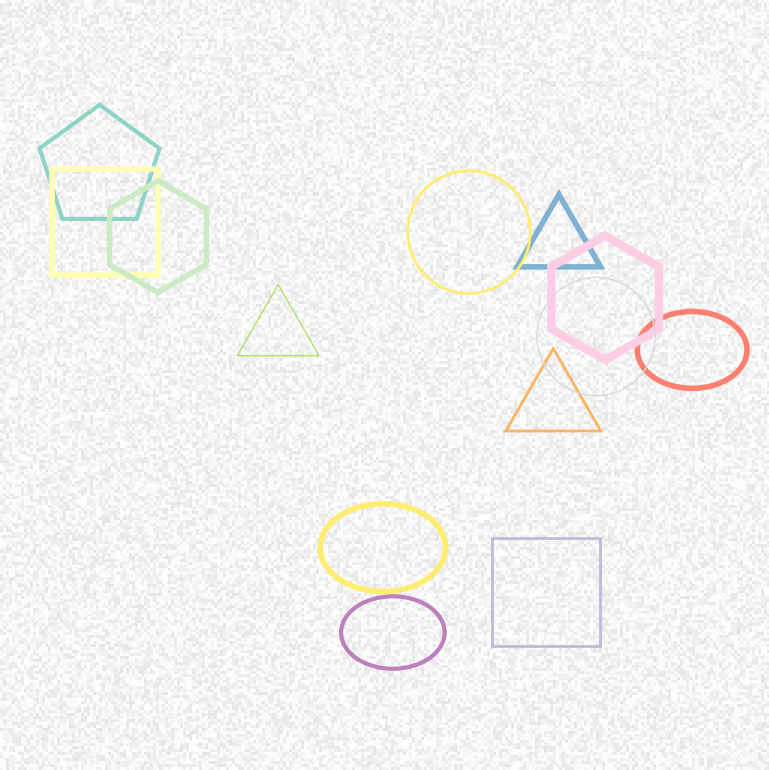[{"shape": "pentagon", "thickness": 1.5, "radius": 0.41, "center": [0.129, 0.782]}, {"shape": "square", "thickness": 2, "radius": 0.34, "center": [0.137, 0.712]}, {"shape": "square", "thickness": 1, "radius": 0.35, "center": [0.709, 0.231]}, {"shape": "oval", "thickness": 2, "radius": 0.36, "center": [0.899, 0.546]}, {"shape": "triangle", "thickness": 2, "radius": 0.31, "center": [0.726, 0.685]}, {"shape": "triangle", "thickness": 1, "radius": 0.36, "center": [0.719, 0.476]}, {"shape": "triangle", "thickness": 0.5, "radius": 0.31, "center": [0.361, 0.569]}, {"shape": "hexagon", "thickness": 3, "radius": 0.4, "center": [0.786, 0.613]}, {"shape": "circle", "thickness": 0.5, "radius": 0.38, "center": [0.774, 0.563]}, {"shape": "oval", "thickness": 1.5, "radius": 0.34, "center": [0.51, 0.179]}, {"shape": "hexagon", "thickness": 2, "radius": 0.36, "center": [0.205, 0.693]}, {"shape": "circle", "thickness": 1, "radius": 0.4, "center": [0.609, 0.699]}, {"shape": "oval", "thickness": 2, "radius": 0.41, "center": [0.497, 0.289]}]